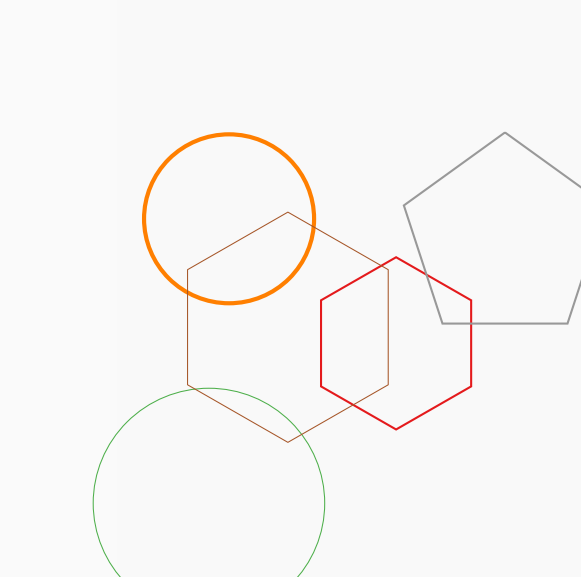[{"shape": "hexagon", "thickness": 1, "radius": 0.75, "center": [0.681, 0.405]}, {"shape": "circle", "thickness": 0.5, "radius": 1.0, "center": [0.359, 0.128]}, {"shape": "circle", "thickness": 2, "radius": 0.73, "center": [0.394, 0.62]}, {"shape": "hexagon", "thickness": 0.5, "radius": 1.0, "center": [0.495, 0.432]}, {"shape": "pentagon", "thickness": 1, "radius": 0.91, "center": [0.869, 0.587]}]